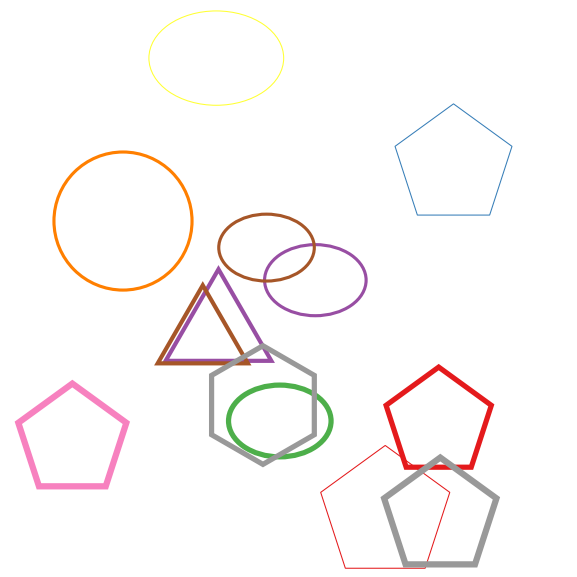[{"shape": "pentagon", "thickness": 2.5, "radius": 0.48, "center": [0.76, 0.268]}, {"shape": "pentagon", "thickness": 0.5, "radius": 0.59, "center": [0.667, 0.11]}, {"shape": "pentagon", "thickness": 0.5, "radius": 0.53, "center": [0.785, 0.713]}, {"shape": "oval", "thickness": 2.5, "radius": 0.44, "center": [0.485, 0.27]}, {"shape": "triangle", "thickness": 2, "radius": 0.53, "center": [0.378, 0.427]}, {"shape": "oval", "thickness": 1.5, "radius": 0.44, "center": [0.546, 0.514]}, {"shape": "circle", "thickness": 1.5, "radius": 0.6, "center": [0.213, 0.616]}, {"shape": "oval", "thickness": 0.5, "radius": 0.58, "center": [0.375, 0.899]}, {"shape": "triangle", "thickness": 2, "radius": 0.45, "center": [0.351, 0.415]}, {"shape": "oval", "thickness": 1.5, "radius": 0.41, "center": [0.462, 0.57]}, {"shape": "pentagon", "thickness": 3, "radius": 0.49, "center": [0.125, 0.237]}, {"shape": "pentagon", "thickness": 3, "radius": 0.51, "center": [0.762, 0.105]}, {"shape": "hexagon", "thickness": 2.5, "radius": 0.51, "center": [0.455, 0.298]}]